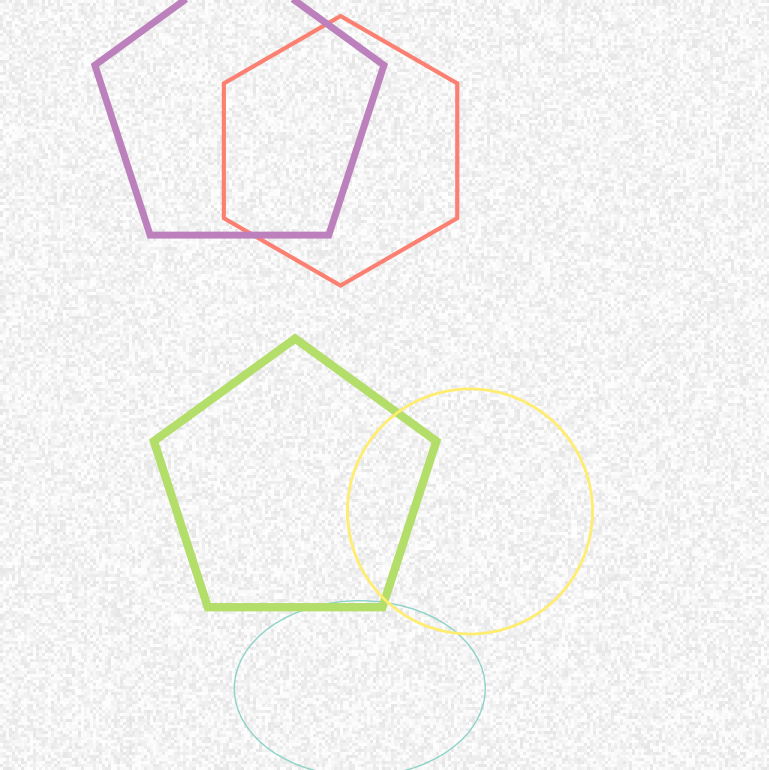[{"shape": "oval", "thickness": 0.5, "radius": 0.81, "center": [0.467, 0.106]}, {"shape": "hexagon", "thickness": 1.5, "radius": 0.88, "center": [0.442, 0.804]}, {"shape": "pentagon", "thickness": 3, "radius": 0.96, "center": [0.383, 0.367]}, {"shape": "pentagon", "thickness": 2.5, "radius": 0.99, "center": [0.311, 0.854]}, {"shape": "circle", "thickness": 1, "radius": 0.8, "center": [0.61, 0.336]}]